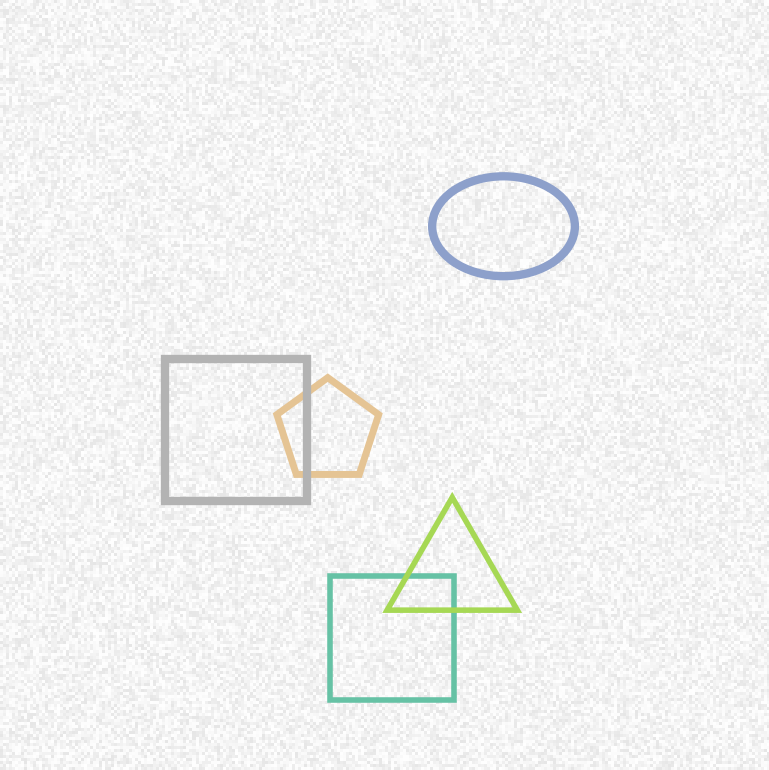[{"shape": "square", "thickness": 2, "radius": 0.4, "center": [0.509, 0.171]}, {"shape": "oval", "thickness": 3, "radius": 0.46, "center": [0.654, 0.706]}, {"shape": "triangle", "thickness": 2, "radius": 0.49, "center": [0.587, 0.256]}, {"shape": "pentagon", "thickness": 2.5, "radius": 0.35, "center": [0.426, 0.44]}, {"shape": "square", "thickness": 3, "radius": 0.46, "center": [0.306, 0.442]}]